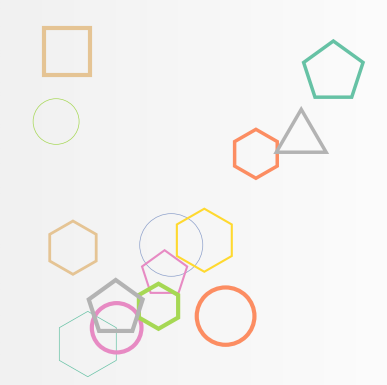[{"shape": "hexagon", "thickness": 0.5, "radius": 0.42, "center": [0.227, 0.106]}, {"shape": "pentagon", "thickness": 2.5, "radius": 0.4, "center": [0.86, 0.813]}, {"shape": "circle", "thickness": 3, "radius": 0.37, "center": [0.582, 0.179]}, {"shape": "hexagon", "thickness": 2.5, "radius": 0.32, "center": [0.66, 0.6]}, {"shape": "circle", "thickness": 0.5, "radius": 0.41, "center": [0.442, 0.364]}, {"shape": "circle", "thickness": 3, "radius": 0.32, "center": [0.301, 0.149]}, {"shape": "pentagon", "thickness": 1.5, "radius": 0.31, "center": [0.425, 0.289]}, {"shape": "hexagon", "thickness": 3, "radius": 0.29, "center": [0.409, 0.204]}, {"shape": "circle", "thickness": 0.5, "radius": 0.3, "center": [0.145, 0.684]}, {"shape": "hexagon", "thickness": 1.5, "radius": 0.41, "center": [0.527, 0.376]}, {"shape": "hexagon", "thickness": 2, "radius": 0.35, "center": [0.188, 0.357]}, {"shape": "square", "thickness": 3, "radius": 0.3, "center": [0.173, 0.867]}, {"shape": "pentagon", "thickness": 3, "radius": 0.37, "center": [0.299, 0.2]}, {"shape": "triangle", "thickness": 2.5, "radius": 0.37, "center": [0.777, 0.642]}]